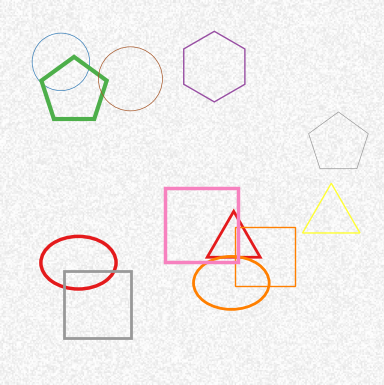[{"shape": "oval", "thickness": 2.5, "radius": 0.49, "center": [0.204, 0.318]}, {"shape": "triangle", "thickness": 2, "radius": 0.4, "center": [0.607, 0.372]}, {"shape": "circle", "thickness": 0.5, "radius": 0.37, "center": [0.158, 0.839]}, {"shape": "pentagon", "thickness": 3, "radius": 0.45, "center": [0.192, 0.763]}, {"shape": "hexagon", "thickness": 1, "radius": 0.46, "center": [0.557, 0.827]}, {"shape": "oval", "thickness": 2, "radius": 0.49, "center": [0.601, 0.265]}, {"shape": "square", "thickness": 1, "radius": 0.39, "center": [0.688, 0.334]}, {"shape": "triangle", "thickness": 1, "radius": 0.43, "center": [0.86, 0.438]}, {"shape": "circle", "thickness": 0.5, "radius": 0.42, "center": [0.339, 0.795]}, {"shape": "square", "thickness": 2.5, "radius": 0.48, "center": [0.523, 0.416]}, {"shape": "square", "thickness": 2, "radius": 0.44, "center": [0.254, 0.208]}, {"shape": "pentagon", "thickness": 0.5, "radius": 0.41, "center": [0.879, 0.628]}]